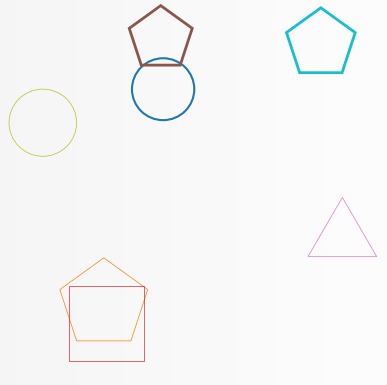[{"shape": "circle", "thickness": 1.5, "radius": 0.4, "center": [0.421, 0.768]}, {"shape": "pentagon", "thickness": 0.5, "radius": 0.6, "center": [0.268, 0.211]}, {"shape": "square", "thickness": 0.5, "radius": 0.49, "center": [0.275, 0.159]}, {"shape": "pentagon", "thickness": 2, "radius": 0.43, "center": [0.415, 0.9]}, {"shape": "triangle", "thickness": 0.5, "radius": 0.51, "center": [0.884, 0.385]}, {"shape": "circle", "thickness": 0.5, "radius": 0.44, "center": [0.11, 0.681]}, {"shape": "pentagon", "thickness": 2, "radius": 0.47, "center": [0.828, 0.887]}]